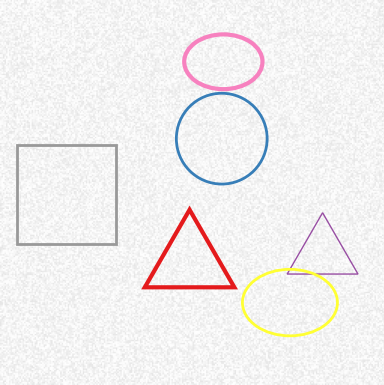[{"shape": "triangle", "thickness": 3, "radius": 0.67, "center": [0.492, 0.321]}, {"shape": "circle", "thickness": 2, "radius": 0.59, "center": [0.576, 0.64]}, {"shape": "triangle", "thickness": 1, "radius": 0.53, "center": [0.838, 0.341]}, {"shape": "oval", "thickness": 2, "radius": 0.62, "center": [0.753, 0.214]}, {"shape": "oval", "thickness": 3, "radius": 0.51, "center": [0.58, 0.84]}, {"shape": "square", "thickness": 2, "radius": 0.64, "center": [0.172, 0.496]}]